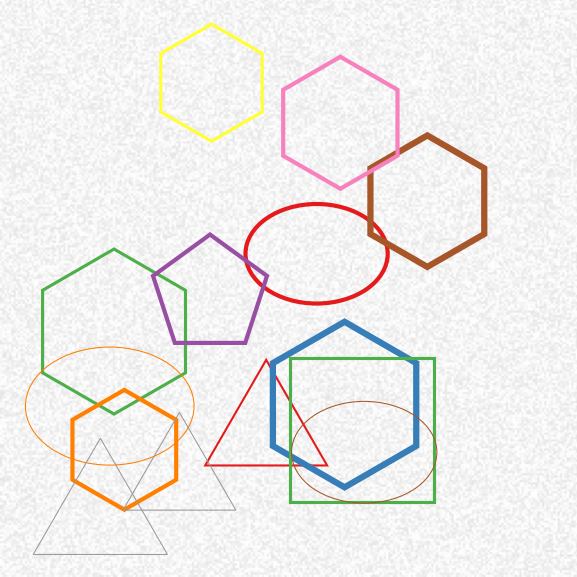[{"shape": "oval", "thickness": 2, "radius": 0.62, "center": [0.548, 0.56]}, {"shape": "triangle", "thickness": 1, "radius": 0.61, "center": [0.461, 0.254]}, {"shape": "hexagon", "thickness": 3, "radius": 0.72, "center": [0.597, 0.299]}, {"shape": "hexagon", "thickness": 1.5, "radius": 0.71, "center": [0.197, 0.425]}, {"shape": "square", "thickness": 1.5, "radius": 0.62, "center": [0.627, 0.255]}, {"shape": "pentagon", "thickness": 2, "radius": 0.52, "center": [0.364, 0.489]}, {"shape": "oval", "thickness": 0.5, "radius": 0.73, "center": [0.19, 0.296]}, {"shape": "hexagon", "thickness": 2, "radius": 0.52, "center": [0.215, 0.22]}, {"shape": "hexagon", "thickness": 1.5, "radius": 0.51, "center": [0.366, 0.856]}, {"shape": "hexagon", "thickness": 3, "radius": 0.57, "center": [0.74, 0.651]}, {"shape": "oval", "thickness": 0.5, "radius": 0.63, "center": [0.631, 0.216]}, {"shape": "hexagon", "thickness": 2, "radius": 0.57, "center": [0.589, 0.787]}, {"shape": "triangle", "thickness": 0.5, "radius": 0.56, "center": [0.311, 0.172]}, {"shape": "triangle", "thickness": 0.5, "radius": 0.67, "center": [0.174, 0.106]}]